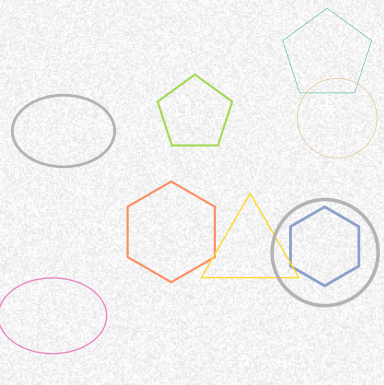[{"shape": "pentagon", "thickness": 0.5, "radius": 0.61, "center": [0.85, 0.857]}, {"shape": "hexagon", "thickness": 1.5, "radius": 0.65, "center": [0.445, 0.398]}, {"shape": "hexagon", "thickness": 2, "radius": 0.51, "center": [0.843, 0.36]}, {"shape": "oval", "thickness": 1, "radius": 0.7, "center": [0.136, 0.18]}, {"shape": "pentagon", "thickness": 1.5, "radius": 0.51, "center": [0.506, 0.705]}, {"shape": "triangle", "thickness": 1, "radius": 0.73, "center": [0.65, 0.352]}, {"shape": "circle", "thickness": 0.5, "radius": 0.52, "center": [0.876, 0.693]}, {"shape": "circle", "thickness": 2.5, "radius": 0.69, "center": [0.844, 0.344]}, {"shape": "oval", "thickness": 2, "radius": 0.66, "center": [0.165, 0.66]}]